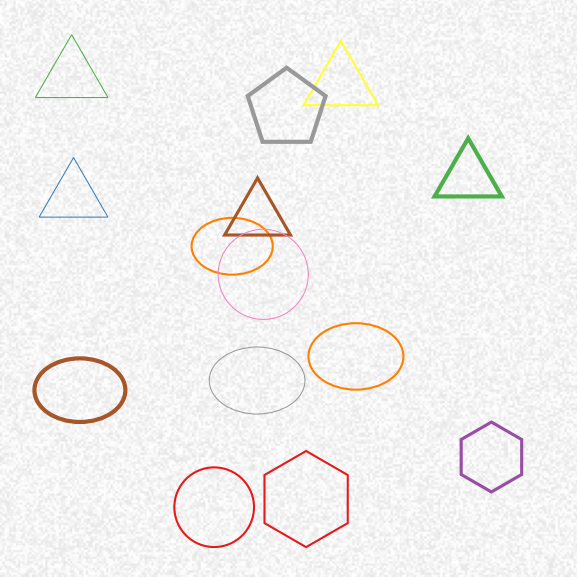[{"shape": "circle", "thickness": 1, "radius": 0.34, "center": [0.371, 0.121]}, {"shape": "hexagon", "thickness": 1, "radius": 0.42, "center": [0.53, 0.135]}, {"shape": "triangle", "thickness": 0.5, "radius": 0.34, "center": [0.127, 0.658]}, {"shape": "triangle", "thickness": 0.5, "radius": 0.36, "center": [0.124, 0.867]}, {"shape": "triangle", "thickness": 2, "radius": 0.34, "center": [0.811, 0.693]}, {"shape": "hexagon", "thickness": 1.5, "radius": 0.3, "center": [0.851, 0.208]}, {"shape": "oval", "thickness": 1, "radius": 0.35, "center": [0.402, 0.573]}, {"shape": "oval", "thickness": 1, "radius": 0.41, "center": [0.616, 0.382]}, {"shape": "triangle", "thickness": 1, "radius": 0.37, "center": [0.59, 0.854]}, {"shape": "oval", "thickness": 2, "radius": 0.39, "center": [0.138, 0.323]}, {"shape": "triangle", "thickness": 1.5, "radius": 0.33, "center": [0.446, 0.625]}, {"shape": "circle", "thickness": 0.5, "radius": 0.39, "center": [0.456, 0.524]}, {"shape": "oval", "thickness": 0.5, "radius": 0.41, "center": [0.445, 0.34]}, {"shape": "pentagon", "thickness": 2, "radius": 0.35, "center": [0.496, 0.811]}]